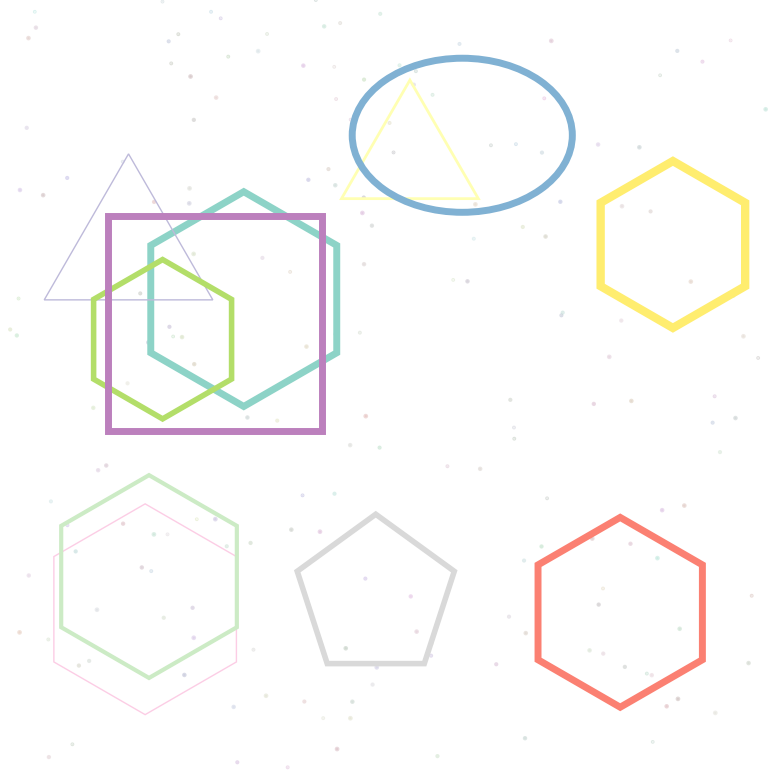[{"shape": "hexagon", "thickness": 2.5, "radius": 0.7, "center": [0.317, 0.612]}, {"shape": "triangle", "thickness": 1, "radius": 0.51, "center": [0.532, 0.793]}, {"shape": "triangle", "thickness": 0.5, "radius": 0.63, "center": [0.167, 0.674]}, {"shape": "hexagon", "thickness": 2.5, "radius": 0.62, "center": [0.805, 0.205]}, {"shape": "oval", "thickness": 2.5, "radius": 0.71, "center": [0.6, 0.824]}, {"shape": "hexagon", "thickness": 2, "radius": 0.52, "center": [0.211, 0.559]}, {"shape": "hexagon", "thickness": 0.5, "radius": 0.68, "center": [0.188, 0.209]}, {"shape": "pentagon", "thickness": 2, "radius": 0.54, "center": [0.488, 0.225]}, {"shape": "square", "thickness": 2.5, "radius": 0.7, "center": [0.279, 0.58]}, {"shape": "hexagon", "thickness": 1.5, "radius": 0.66, "center": [0.194, 0.251]}, {"shape": "hexagon", "thickness": 3, "radius": 0.54, "center": [0.874, 0.682]}]